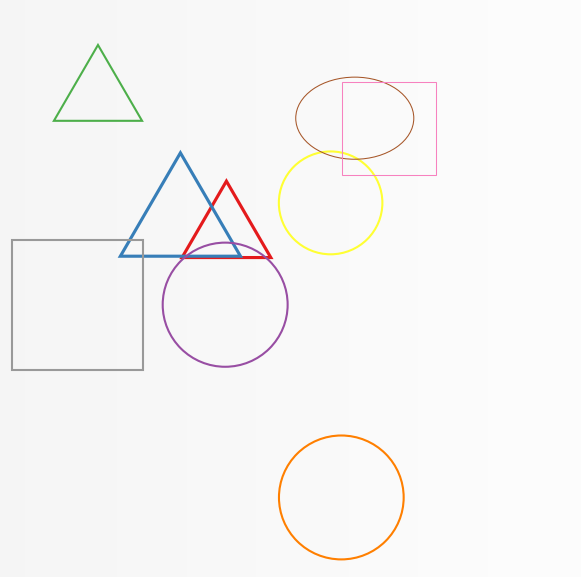[{"shape": "triangle", "thickness": 1.5, "radius": 0.44, "center": [0.39, 0.597]}, {"shape": "triangle", "thickness": 1.5, "radius": 0.6, "center": [0.31, 0.615]}, {"shape": "triangle", "thickness": 1, "radius": 0.44, "center": [0.169, 0.834]}, {"shape": "circle", "thickness": 1, "radius": 0.54, "center": [0.387, 0.472]}, {"shape": "circle", "thickness": 1, "radius": 0.54, "center": [0.587, 0.138]}, {"shape": "circle", "thickness": 1, "radius": 0.45, "center": [0.569, 0.648]}, {"shape": "oval", "thickness": 0.5, "radius": 0.51, "center": [0.61, 0.794]}, {"shape": "square", "thickness": 0.5, "radius": 0.4, "center": [0.669, 0.776]}, {"shape": "square", "thickness": 1, "radius": 0.56, "center": [0.133, 0.471]}]